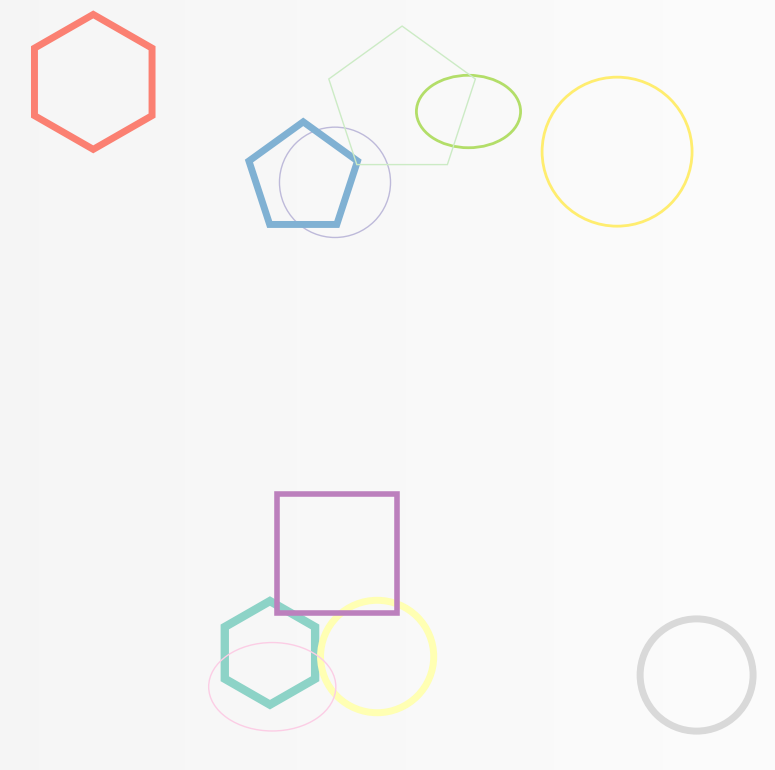[{"shape": "hexagon", "thickness": 3, "radius": 0.34, "center": [0.348, 0.152]}, {"shape": "circle", "thickness": 2.5, "radius": 0.37, "center": [0.487, 0.147]}, {"shape": "circle", "thickness": 0.5, "radius": 0.36, "center": [0.432, 0.763]}, {"shape": "hexagon", "thickness": 2.5, "radius": 0.44, "center": [0.12, 0.894]}, {"shape": "pentagon", "thickness": 2.5, "radius": 0.37, "center": [0.391, 0.768]}, {"shape": "oval", "thickness": 1, "radius": 0.34, "center": [0.604, 0.855]}, {"shape": "oval", "thickness": 0.5, "radius": 0.41, "center": [0.351, 0.108]}, {"shape": "circle", "thickness": 2.5, "radius": 0.36, "center": [0.899, 0.123]}, {"shape": "square", "thickness": 2, "radius": 0.39, "center": [0.434, 0.281]}, {"shape": "pentagon", "thickness": 0.5, "radius": 0.5, "center": [0.519, 0.867]}, {"shape": "circle", "thickness": 1, "radius": 0.48, "center": [0.796, 0.803]}]